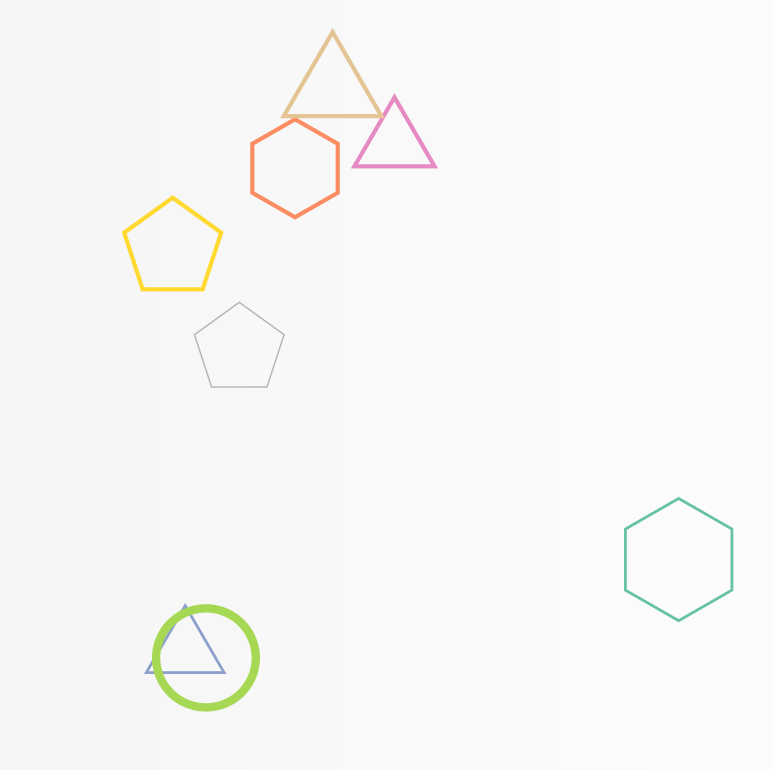[{"shape": "hexagon", "thickness": 1, "radius": 0.4, "center": [0.876, 0.273]}, {"shape": "hexagon", "thickness": 1.5, "radius": 0.32, "center": [0.381, 0.781]}, {"shape": "triangle", "thickness": 1, "radius": 0.29, "center": [0.239, 0.155]}, {"shape": "triangle", "thickness": 1.5, "radius": 0.3, "center": [0.509, 0.814]}, {"shape": "circle", "thickness": 3, "radius": 0.32, "center": [0.266, 0.146]}, {"shape": "pentagon", "thickness": 1.5, "radius": 0.33, "center": [0.223, 0.677]}, {"shape": "triangle", "thickness": 1.5, "radius": 0.36, "center": [0.429, 0.886]}, {"shape": "pentagon", "thickness": 0.5, "radius": 0.3, "center": [0.309, 0.547]}]